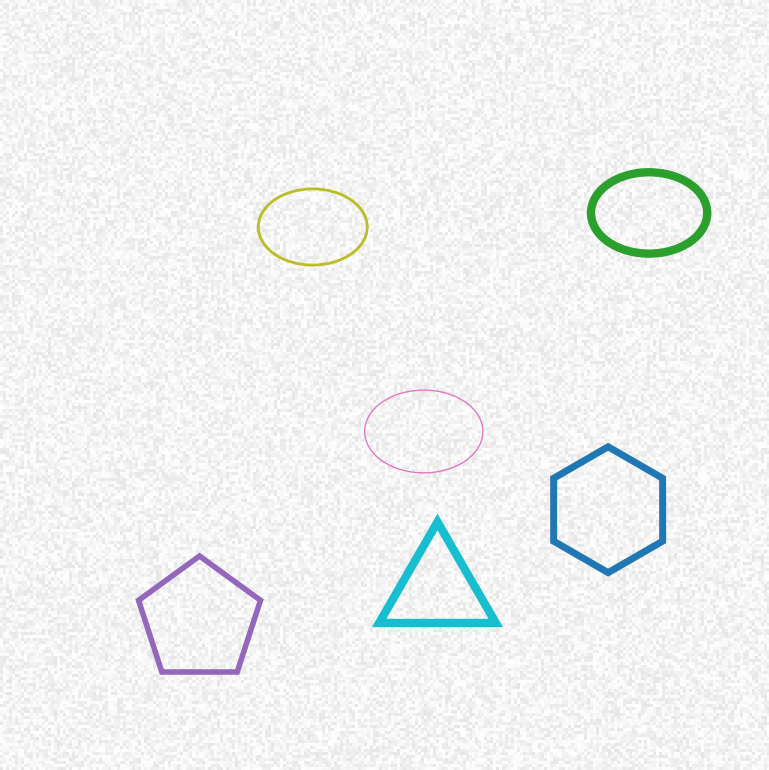[{"shape": "hexagon", "thickness": 2.5, "radius": 0.41, "center": [0.79, 0.338]}, {"shape": "oval", "thickness": 3, "radius": 0.38, "center": [0.843, 0.723]}, {"shape": "pentagon", "thickness": 2, "radius": 0.42, "center": [0.259, 0.195]}, {"shape": "oval", "thickness": 0.5, "radius": 0.38, "center": [0.55, 0.44]}, {"shape": "oval", "thickness": 1, "radius": 0.35, "center": [0.406, 0.705]}, {"shape": "triangle", "thickness": 3, "radius": 0.44, "center": [0.568, 0.235]}]